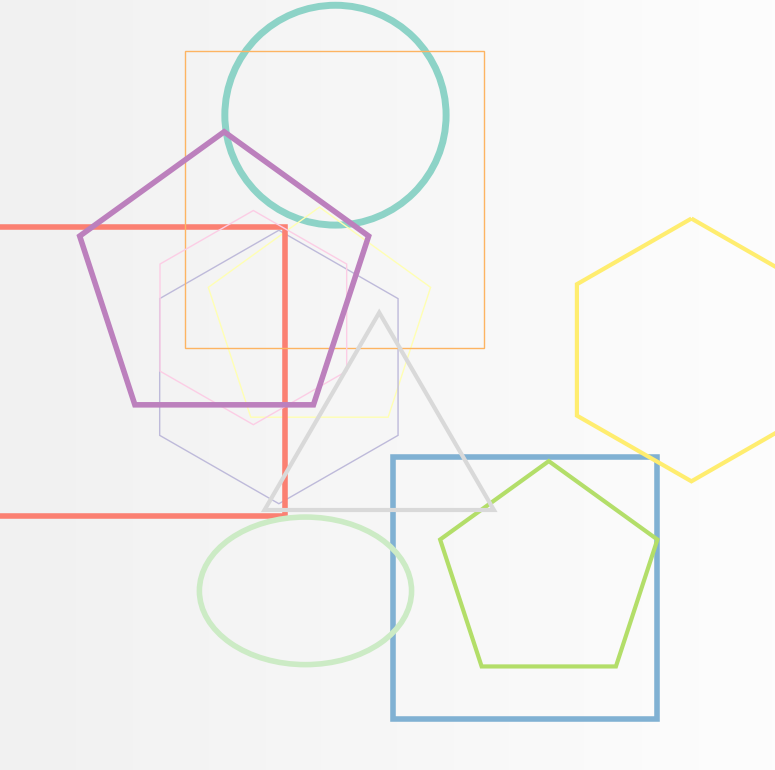[{"shape": "circle", "thickness": 2.5, "radius": 0.71, "center": [0.433, 0.85]}, {"shape": "pentagon", "thickness": 0.5, "radius": 0.75, "center": [0.412, 0.58]}, {"shape": "hexagon", "thickness": 0.5, "radius": 0.89, "center": [0.36, 0.523]}, {"shape": "square", "thickness": 2, "radius": 0.94, "center": [0.18, 0.517]}, {"shape": "square", "thickness": 2, "radius": 0.85, "center": [0.677, 0.237]}, {"shape": "square", "thickness": 0.5, "radius": 0.96, "center": [0.432, 0.741]}, {"shape": "pentagon", "thickness": 1.5, "radius": 0.74, "center": [0.708, 0.254]}, {"shape": "hexagon", "thickness": 0.5, "radius": 0.7, "center": [0.327, 0.588]}, {"shape": "triangle", "thickness": 1.5, "radius": 0.85, "center": [0.489, 0.423]}, {"shape": "pentagon", "thickness": 2, "radius": 0.98, "center": [0.289, 0.633]}, {"shape": "oval", "thickness": 2, "radius": 0.68, "center": [0.394, 0.233]}, {"shape": "hexagon", "thickness": 1.5, "radius": 0.85, "center": [0.892, 0.546]}]